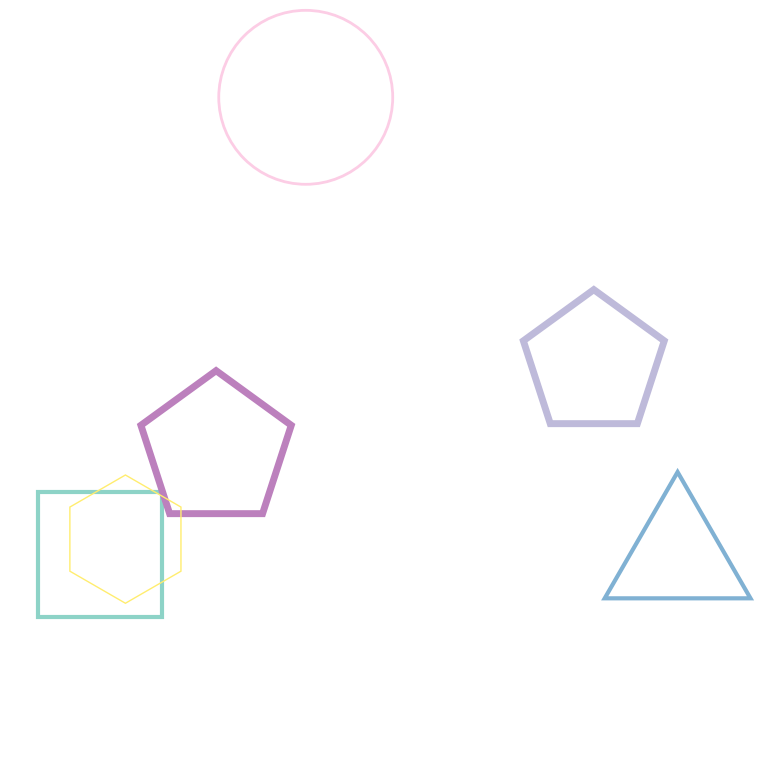[{"shape": "square", "thickness": 1.5, "radius": 0.4, "center": [0.13, 0.28]}, {"shape": "pentagon", "thickness": 2.5, "radius": 0.48, "center": [0.771, 0.528]}, {"shape": "triangle", "thickness": 1.5, "radius": 0.55, "center": [0.88, 0.278]}, {"shape": "circle", "thickness": 1, "radius": 0.56, "center": [0.397, 0.874]}, {"shape": "pentagon", "thickness": 2.5, "radius": 0.51, "center": [0.281, 0.416]}, {"shape": "hexagon", "thickness": 0.5, "radius": 0.42, "center": [0.163, 0.3]}]